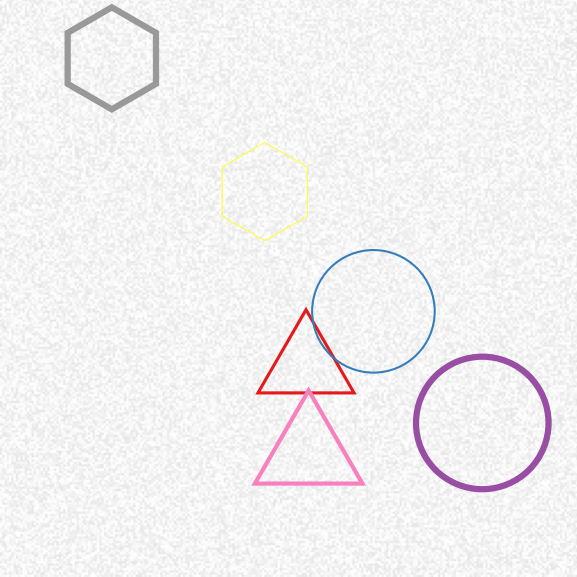[{"shape": "triangle", "thickness": 1.5, "radius": 0.48, "center": [0.53, 0.367]}, {"shape": "circle", "thickness": 1, "radius": 0.53, "center": [0.647, 0.46]}, {"shape": "circle", "thickness": 3, "radius": 0.57, "center": [0.835, 0.267]}, {"shape": "hexagon", "thickness": 0.5, "radius": 0.43, "center": [0.459, 0.667]}, {"shape": "triangle", "thickness": 2, "radius": 0.54, "center": [0.534, 0.216]}, {"shape": "hexagon", "thickness": 3, "radius": 0.44, "center": [0.194, 0.898]}]